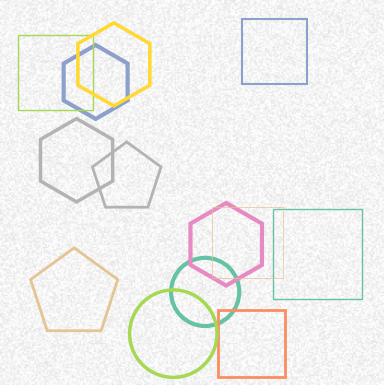[{"shape": "square", "thickness": 1, "radius": 0.58, "center": [0.824, 0.34]}, {"shape": "circle", "thickness": 3, "radius": 0.44, "center": [0.533, 0.242]}, {"shape": "square", "thickness": 2, "radius": 0.44, "center": [0.653, 0.109]}, {"shape": "square", "thickness": 1.5, "radius": 0.42, "center": [0.714, 0.866]}, {"shape": "hexagon", "thickness": 3, "radius": 0.48, "center": [0.248, 0.787]}, {"shape": "hexagon", "thickness": 3, "radius": 0.54, "center": [0.588, 0.366]}, {"shape": "square", "thickness": 1, "radius": 0.49, "center": [0.143, 0.812]}, {"shape": "circle", "thickness": 2.5, "radius": 0.57, "center": [0.45, 0.133]}, {"shape": "hexagon", "thickness": 2.5, "radius": 0.54, "center": [0.296, 0.833]}, {"shape": "square", "thickness": 0.5, "radius": 0.46, "center": [0.642, 0.37]}, {"shape": "pentagon", "thickness": 2, "radius": 0.6, "center": [0.193, 0.237]}, {"shape": "pentagon", "thickness": 2, "radius": 0.47, "center": [0.329, 0.538]}, {"shape": "hexagon", "thickness": 2.5, "radius": 0.54, "center": [0.199, 0.584]}]